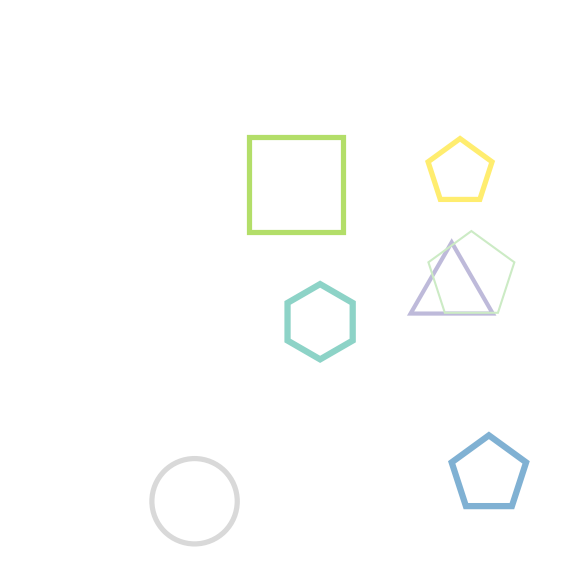[{"shape": "hexagon", "thickness": 3, "radius": 0.33, "center": [0.554, 0.442]}, {"shape": "triangle", "thickness": 2, "radius": 0.41, "center": [0.782, 0.497]}, {"shape": "pentagon", "thickness": 3, "radius": 0.34, "center": [0.847, 0.178]}, {"shape": "square", "thickness": 2.5, "radius": 0.41, "center": [0.513, 0.679]}, {"shape": "circle", "thickness": 2.5, "radius": 0.37, "center": [0.337, 0.131]}, {"shape": "pentagon", "thickness": 1, "radius": 0.39, "center": [0.816, 0.521]}, {"shape": "pentagon", "thickness": 2.5, "radius": 0.29, "center": [0.797, 0.701]}]